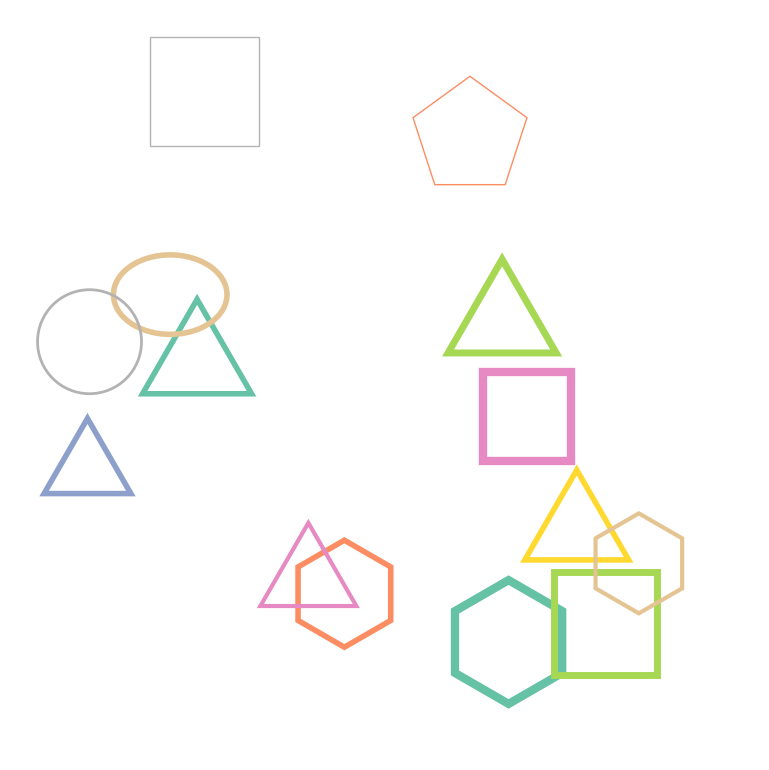[{"shape": "hexagon", "thickness": 3, "radius": 0.4, "center": [0.66, 0.166]}, {"shape": "triangle", "thickness": 2, "radius": 0.41, "center": [0.256, 0.529]}, {"shape": "pentagon", "thickness": 0.5, "radius": 0.39, "center": [0.61, 0.823]}, {"shape": "hexagon", "thickness": 2, "radius": 0.35, "center": [0.447, 0.229]}, {"shape": "triangle", "thickness": 2, "radius": 0.33, "center": [0.114, 0.392]}, {"shape": "triangle", "thickness": 1.5, "radius": 0.36, "center": [0.4, 0.249]}, {"shape": "square", "thickness": 3, "radius": 0.29, "center": [0.684, 0.459]}, {"shape": "triangle", "thickness": 2.5, "radius": 0.41, "center": [0.652, 0.582]}, {"shape": "square", "thickness": 2.5, "radius": 0.34, "center": [0.787, 0.191]}, {"shape": "triangle", "thickness": 2, "radius": 0.39, "center": [0.749, 0.312]}, {"shape": "hexagon", "thickness": 1.5, "radius": 0.32, "center": [0.83, 0.268]}, {"shape": "oval", "thickness": 2, "radius": 0.37, "center": [0.221, 0.617]}, {"shape": "square", "thickness": 0.5, "radius": 0.35, "center": [0.265, 0.882]}, {"shape": "circle", "thickness": 1, "radius": 0.34, "center": [0.116, 0.556]}]